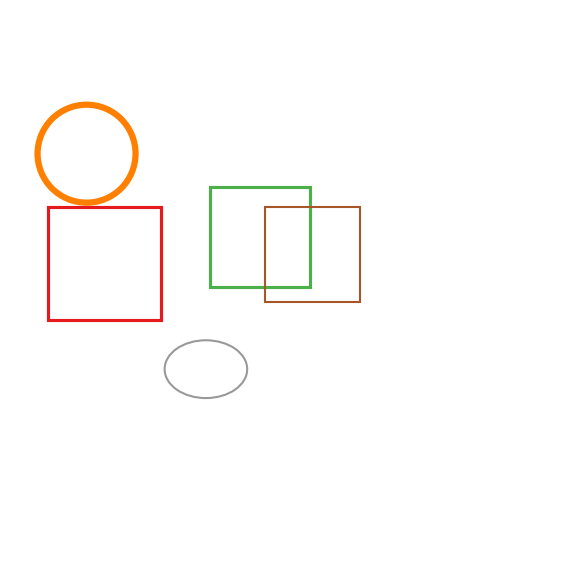[{"shape": "square", "thickness": 1.5, "radius": 0.49, "center": [0.181, 0.543]}, {"shape": "square", "thickness": 1.5, "radius": 0.43, "center": [0.451, 0.589]}, {"shape": "circle", "thickness": 3, "radius": 0.42, "center": [0.15, 0.733]}, {"shape": "square", "thickness": 1, "radius": 0.41, "center": [0.541, 0.559]}, {"shape": "oval", "thickness": 1, "radius": 0.36, "center": [0.357, 0.36]}]